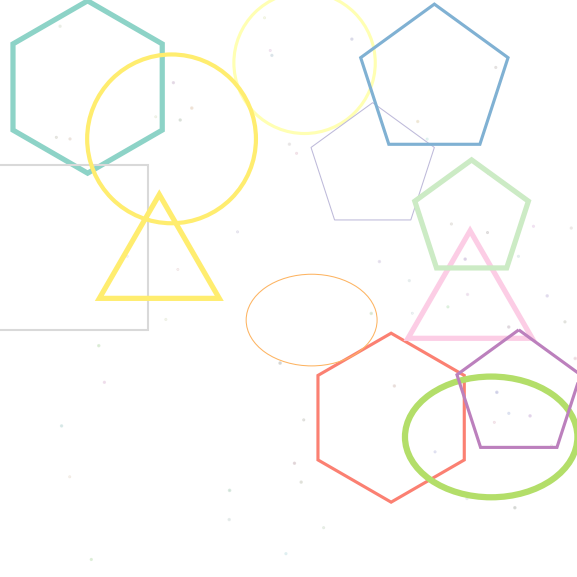[{"shape": "hexagon", "thickness": 2.5, "radius": 0.75, "center": [0.152, 0.848]}, {"shape": "circle", "thickness": 1.5, "radius": 0.61, "center": [0.527, 0.89]}, {"shape": "pentagon", "thickness": 0.5, "radius": 0.56, "center": [0.645, 0.709]}, {"shape": "hexagon", "thickness": 1.5, "radius": 0.73, "center": [0.677, 0.276]}, {"shape": "pentagon", "thickness": 1.5, "radius": 0.67, "center": [0.752, 0.858]}, {"shape": "oval", "thickness": 0.5, "radius": 0.57, "center": [0.54, 0.445]}, {"shape": "oval", "thickness": 3, "radius": 0.75, "center": [0.851, 0.243]}, {"shape": "triangle", "thickness": 2.5, "radius": 0.62, "center": [0.814, 0.475]}, {"shape": "square", "thickness": 1, "radius": 0.72, "center": [0.113, 0.571]}, {"shape": "pentagon", "thickness": 1.5, "radius": 0.56, "center": [0.898, 0.315]}, {"shape": "pentagon", "thickness": 2.5, "radius": 0.52, "center": [0.817, 0.619]}, {"shape": "triangle", "thickness": 2.5, "radius": 0.6, "center": [0.276, 0.542]}, {"shape": "circle", "thickness": 2, "radius": 0.73, "center": [0.297, 0.759]}]